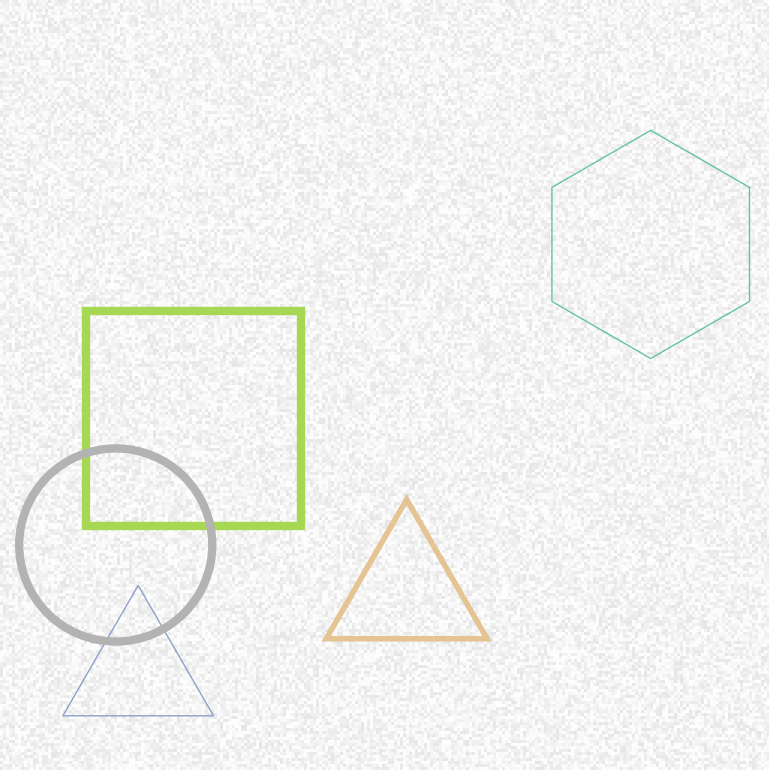[{"shape": "hexagon", "thickness": 0.5, "radius": 0.74, "center": [0.845, 0.683]}, {"shape": "triangle", "thickness": 0.5, "radius": 0.56, "center": [0.179, 0.127]}, {"shape": "square", "thickness": 3, "radius": 0.7, "center": [0.251, 0.457]}, {"shape": "triangle", "thickness": 2, "radius": 0.6, "center": [0.528, 0.231]}, {"shape": "circle", "thickness": 3, "radius": 0.63, "center": [0.15, 0.292]}]